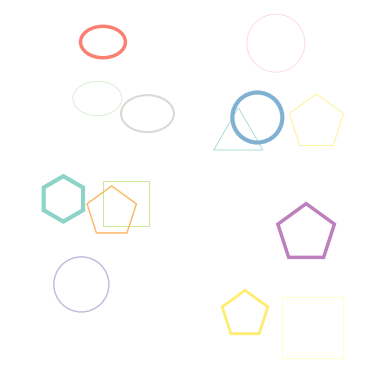[{"shape": "triangle", "thickness": 0.5, "radius": 0.37, "center": [0.619, 0.647]}, {"shape": "hexagon", "thickness": 3, "radius": 0.29, "center": [0.165, 0.483]}, {"shape": "square", "thickness": 0.5, "radius": 0.4, "center": [0.812, 0.15]}, {"shape": "circle", "thickness": 1, "radius": 0.36, "center": [0.211, 0.261]}, {"shape": "oval", "thickness": 2.5, "radius": 0.29, "center": [0.267, 0.891]}, {"shape": "circle", "thickness": 3, "radius": 0.32, "center": [0.668, 0.695]}, {"shape": "pentagon", "thickness": 1, "radius": 0.34, "center": [0.29, 0.45]}, {"shape": "square", "thickness": 0.5, "radius": 0.3, "center": [0.326, 0.472]}, {"shape": "circle", "thickness": 0.5, "radius": 0.38, "center": [0.716, 0.888]}, {"shape": "oval", "thickness": 1.5, "radius": 0.34, "center": [0.383, 0.705]}, {"shape": "pentagon", "thickness": 2.5, "radius": 0.39, "center": [0.795, 0.394]}, {"shape": "oval", "thickness": 0.5, "radius": 0.32, "center": [0.253, 0.744]}, {"shape": "pentagon", "thickness": 2, "radius": 0.31, "center": [0.636, 0.184]}, {"shape": "pentagon", "thickness": 0.5, "radius": 0.37, "center": [0.822, 0.682]}]